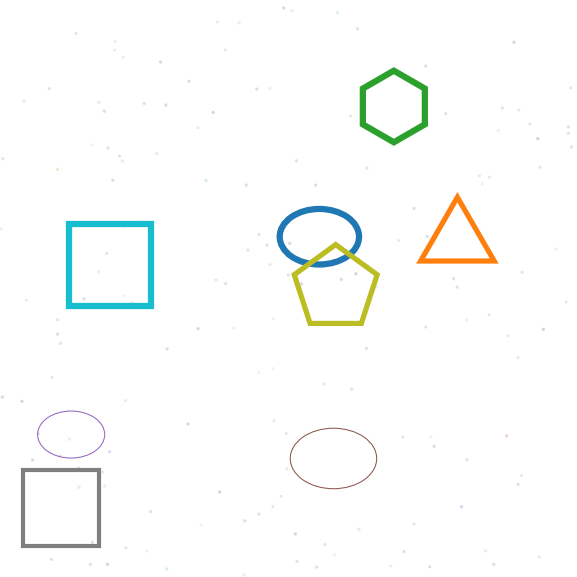[{"shape": "oval", "thickness": 3, "radius": 0.34, "center": [0.553, 0.589]}, {"shape": "triangle", "thickness": 2.5, "radius": 0.37, "center": [0.792, 0.584]}, {"shape": "hexagon", "thickness": 3, "radius": 0.31, "center": [0.682, 0.815]}, {"shape": "oval", "thickness": 0.5, "radius": 0.29, "center": [0.123, 0.247]}, {"shape": "oval", "thickness": 0.5, "radius": 0.37, "center": [0.577, 0.205]}, {"shape": "square", "thickness": 2, "radius": 0.33, "center": [0.105, 0.119]}, {"shape": "pentagon", "thickness": 2.5, "radius": 0.38, "center": [0.581, 0.5]}, {"shape": "square", "thickness": 3, "radius": 0.35, "center": [0.191, 0.54]}]